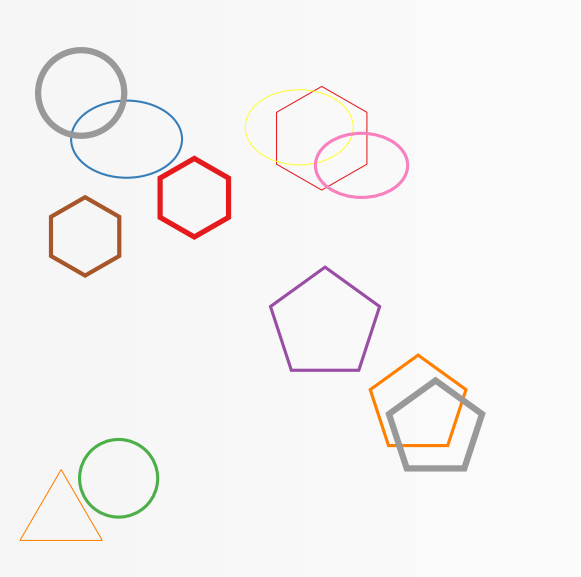[{"shape": "hexagon", "thickness": 2.5, "radius": 0.34, "center": [0.334, 0.657]}, {"shape": "hexagon", "thickness": 0.5, "radius": 0.45, "center": [0.554, 0.76]}, {"shape": "oval", "thickness": 1, "radius": 0.48, "center": [0.218, 0.758]}, {"shape": "circle", "thickness": 1.5, "radius": 0.34, "center": [0.204, 0.171]}, {"shape": "pentagon", "thickness": 1.5, "radius": 0.49, "center": [0.559, 0.438]}, {"shape": "triangle", "thickness": 0.5, "radius": 0.41, "center": [0.105, 0.104]}, {"shape": "pentagon", "thickness": 1.5, "radius": 0.43, "center": [0.719, 0.298]}, {"shape": "oval", "thickness": 0.5, "radius": 0.46, "center": [0.515, 0.779]}, {"shape": "hexagon", "thickness": 2, "radius": 0.34, "center": [0.146, 0.59]}, {"shape": "oval", "thickness": 1.5, "radius": 0.4, "center": [0.622, 0.713]}, {"shape": "circle", "thickness": 3, "radius": 0.37, "center": [0.14, 0.838]}, {"shape": "pentagon", "thickness": 3, "radius": 0.42, "center": [0.749, 0.256]}]